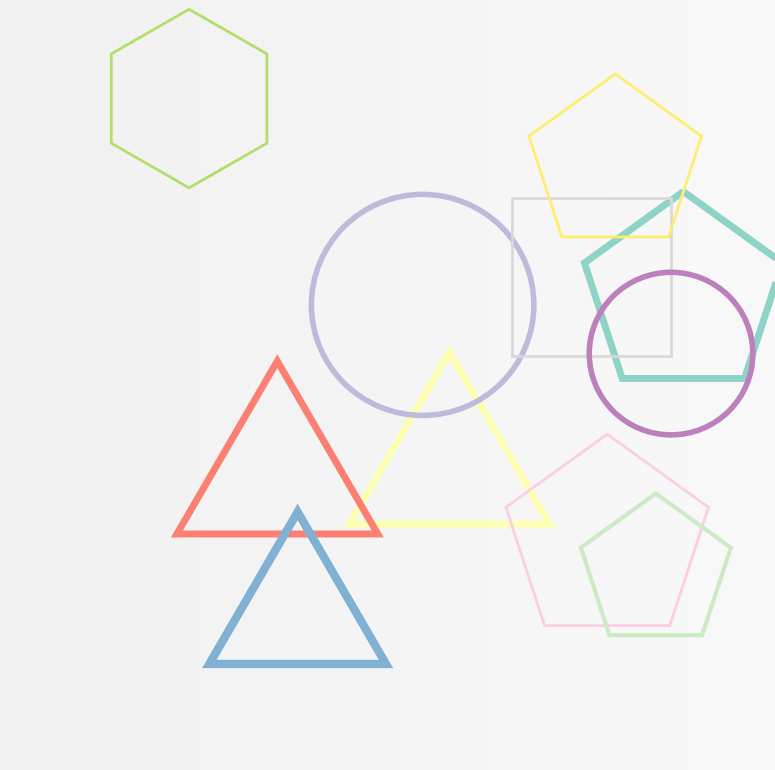[{"shape": "pentagon", "thickness": 2.5, "radius": 0.67, "center": [0.882, 0.617]}, {"shape": "triangle", "thickness": 2.5, "radius": 0.74, "center": [0.58, 0.394]}, {"shape": "circle", "thickness": 2, "radius": 0.72, "center": [0.545, 0.604]}, {"shape": "triangle", "thickness": 2.5, "radius": 0.75, "center": [0.358, 0.381]}, {"shape": "triangle", "thickness": 3, "radius": 0.66, "center": [0.384, 0.204]}, {"shape": "hexagon", "thickness": 1, "radius": 0.58, "center": [0.244, 0.872]}, {"shape": "pentagon", "thickness": 1, "radius": 0.69, "center": [0.784, 0.299]}, {"shape": "square", "thickness": 1, "radius": 0.51, "center": [0.763, 0.64]}, {"shape": "circle", "thickness": 2, "radius": 0.53, "center": [0.866, 0.541]}, {"shape": "pentagon", "thickness": 1.5, "radius": 0.51, "center": [0.846, 0.257]}, {"shape": "pentagon", "thickness": 1, "radius": 0.59, "center": [0.794, 0.787]}]